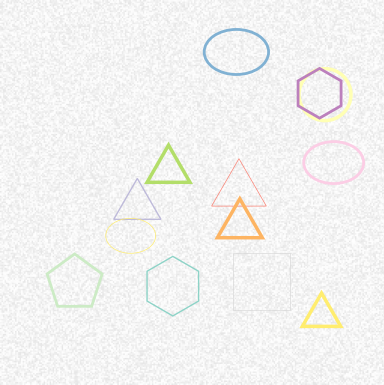[{"shape": "hexagon", "thickness": 1, "radius": 0.39, "center": [0.449, 0.257]}, {"shape": "circle", "thickness": 2.5, "radius": 0.34, "center": [0.844, 0.754]}, {"shape": "triangle", "thickness": 1, "radius": 0.35, "center": [0.357, 0.466]}, {"shape": "triangle", "thickness": 0.5, "radius": 0.41, "center": [0.621, 0.506]}, {"shape": "oval", "thickness": 2, "radius": 0.42, "center": [0.614, 0.865]}, {"shape": "triangle", "thickness": 2.5, "radius": 0.34, "center": [0.623, 0.416]}, {"shape": "triangle", "thickness": 2.5, "radius": 0.32, "center": [0.438, 0.559]}, {"shape": "oval", "thickness": 2, "radius": 0.39, "center": [0.867, 0.578]}, {"shape": "square", "thickness": 0.5, "radius": 0.37, "center": [0.679, 0.268]}, {"shape": "hexagon", "thickness": 2, "radius": 0.32, "center": [0.83, 0.758]}, {"shape": "pentagon", "thickness": 2, "radius": 0.38, "center": [0.194, 0.265]}, {"shape": "oval", "thickness": 0.5, "radius": 0.32, "center": [0.34, 0.387]}, {"shape": "triangle", "thickness": 2.5, "radius": 0.29, "center": [0.835, 0.181]}]